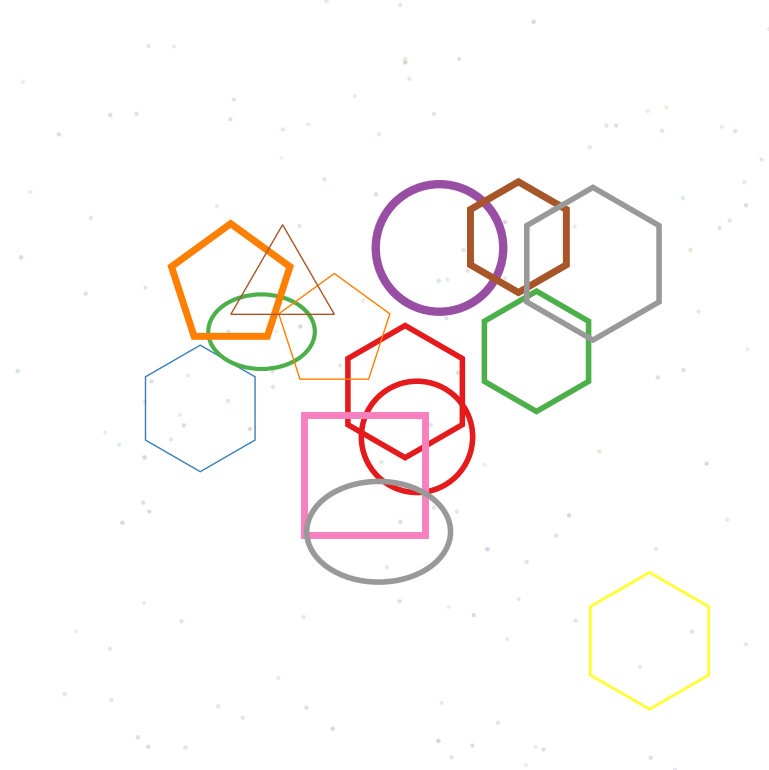[{"shape": "circle", "thickness": 2, "radius": 0.36, "center": [0.542, 0.433]}, {"shape": "hexagon", "thickness": 2, "radius": 0.43, "center": [0.526, 0.491]}, {"shape": "hexagon", "thickness": 0.5, "radius": 0.41, "center": [0.26, 0.47]}, {"shape": "oval", "thickness": 1.5, "radius": 0.35, "center": [0.34, 0.569]}, {"shape": "hexagon", "thickness": 2, "radius": 0.39, "center": [0.697, 0.544]}, {"shape": "circle", "thickness": 3, "radius": 0.41, "center": [0.571, 0.678]}, {"shape": "pentagon", "thickness": 2.5, "radius": 0.4, "center": [0.3, 0.629]}, {"shape": "pentagon", "thickness": 0.5, "radius": 0.38, "center": [0.434, 0.569]}, {"shape": "hexagon", "thickness": 1, "radius": 0.44, "center": [0.844, 0.168]}, {"shape": "triangle", "thickness": 0.5, "radius": 0.39, "center": [0.367, 0.631]}, {"shape": "hexagon", "thickness": 2.5, "radius": 0.36, "center": [0.673, 0.692]}, {"shape": "square", "thickness": 2.5, "radius": 0.39, "center": [0.473, 0.384]}, {"shape": "hexagon", "thickness": 2, "radius": 0.5, "center": [0.77, 0.657]}, {"shape": "oval", "thickness": 2, "radius": 0.47, "center": [0.492, 0.309]}]